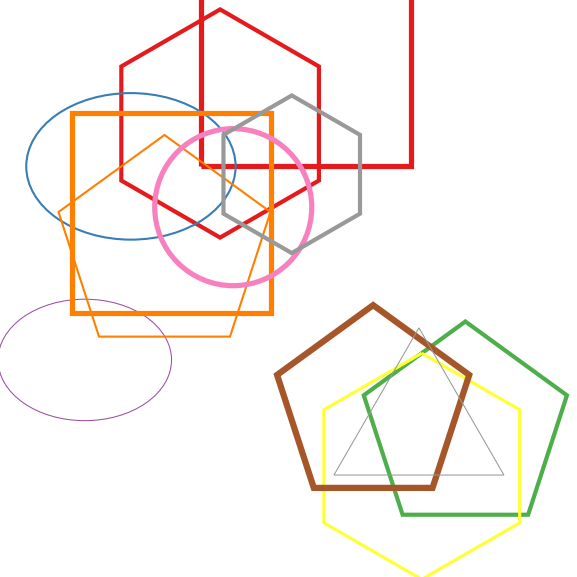[{"shape": "hexagon", "thickness": 2, "radius": 0.99, "center": [0.381, 0.785]}, {"shape": "square", "thickness": 2.5, "radius": 0.91, "center": [0.529, 0.893]}, {"shape": "oval", "thickness": 1, "radius": 0.91, "center": [0.227, 0.711]}, {"shape": "pentagon", "thickness": 2, "radius": 0.92, "center": [0.806, 0.257]}, {"shape": "oval", "thickness": 0.5, "radius": 0.75, "center": [0.147, 0.376]}, {"shape": "square", "thickness": 2.5, "radius": 0.86, "center": [0.297, 0.631]}, {"shape": "pentagon", "thickness": 1, "radius": 0.96, "center": [0.285, 0.572]}, {"shape": "hexagon", "thickness": 1.5, "radius": 0.98, "center": [0.73, 0.192]}, {"shape": "pentagon", "thickness": 3, "radius": 0.87, "center": [0.646, 0.296]}, {"shape": "circle", "thickness": 2.5, "radius": 0.68, "center": [0.404, 0.64]}, {"shape": "triangle", "thickness": 0.5, "radius": 0.85, "center": [0.725, 0.262]}, {"shape": "hexagon", "thickness": 2, "radius": 0.68, "center": [0.505, 0.697]}]